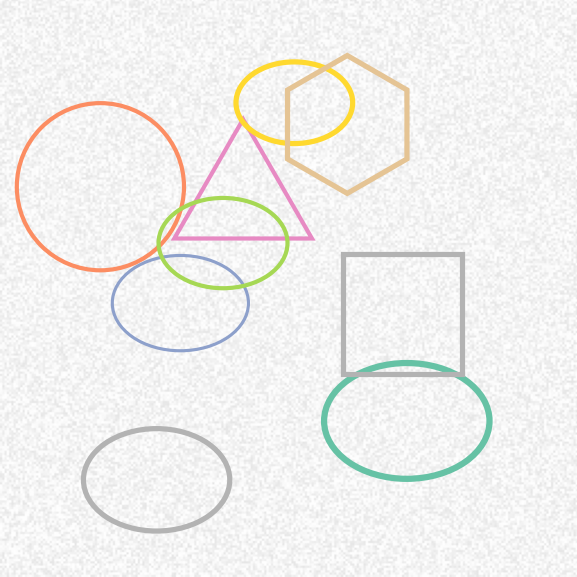[{"shape": "oval", "thickness": 3, "radius": 0.72, "center": [0.704, 0.27]}, {"shape": "circle", "thickness": 2, "radius": 0.72, "center": [0.174, 0.676]}, {"shape": "oval", "thickness": 1.5, "radius": 0.59, "center": [0.312, 0.474]}, {"shape": "triangle", "thickness": 2, "radius": 0.69, "center": [0.421, 0.655]}, {"shape": "oval", "thickness": 2, "radius": 0.56, "center": [0.386, 0.578]}, {"shape": "oval", "thickness": 2.5, "radius": 0.51, "center": [0.51, 0.821]}, {"shape": "hexagon", "thickness": 2.5, "radius": 0.6, "center": [0.601, 0.784]}, {"shape": "square", "thickness": 2.5, "radius": 0.52, "center": [0.697, 0.455]}, {"shape": "oval", "thickness": 2.5, "radius": 0.63, "center": [0.271, 0.168]}]